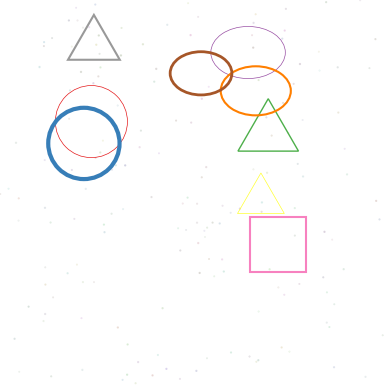[{"shape": "circle", "thickness": 0.5, "radius": 0.47, "center": [0.237, 0.684]}, {"shape": "circle", "thickness": 3, "radius": 0.46, "center": [0.218, 0.627]}, {"shape": "triangle", "thickness": 1, "radius": 0.45, "center": [0.697, 0.653]}, {"shape": "oval", "thickness": 0.5, "radius": 0.48, "center": [0.644, 0.864]}, {"shape": "oval", "thickness": 1.5, "radius": 0.46, "center": [0.664, 0.764]}, {"shape": "triangle", "thickness": 0.5, "radius": 0.35, "center": [0.678, 0.48]}, {"shape": "oval", "thickness": 2, "radius": 0.4, "center": [0.522, 0.81]}, {"shape": "square", "thickness": 1.5, "radius": 0.36, "center": [0.722, 0.365]}, {"shape": "triangle", "thickness": 1.5, "radius": 0.39, "center": [0.244, 0.884]}]